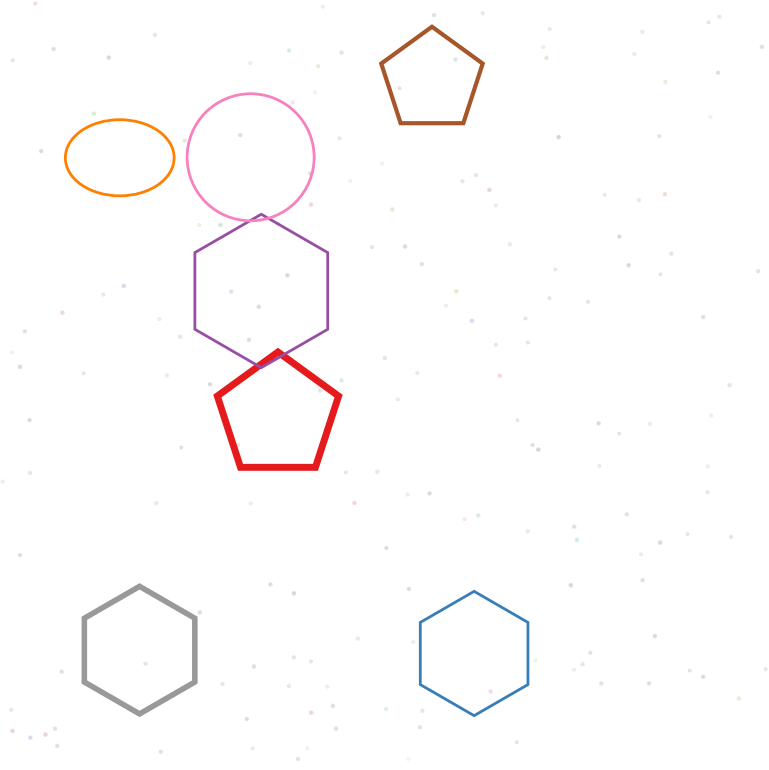[{"shape": "pentagon", "thickness": 2.5, "radius": 0.41, "center": [0.361, 0.46]}, {"shape": "hexagon", "thickness": 1, "radius": 0.4, "center": [0.616, 0.151]}, {"shape": "hexagon", "thickness": 1, "radius": 0.5, "center": [0.339, 0.622]}, {"shape": "oval", "thickness": 1, "radius": 0.35, "center": [0.156, 0.795]}, {"shape": "pentagon", "thickness": 1.5, "radius": 0.35, "center": [0.561, 0.896]}, {"shape": "circle", "thickness": 1, "radius": 0.41, "center": [0.325, 0.796]}, {"shape": "hexagon", "thickness": 2, "radius": 0.41, "center": [0.181, 0.156]}]